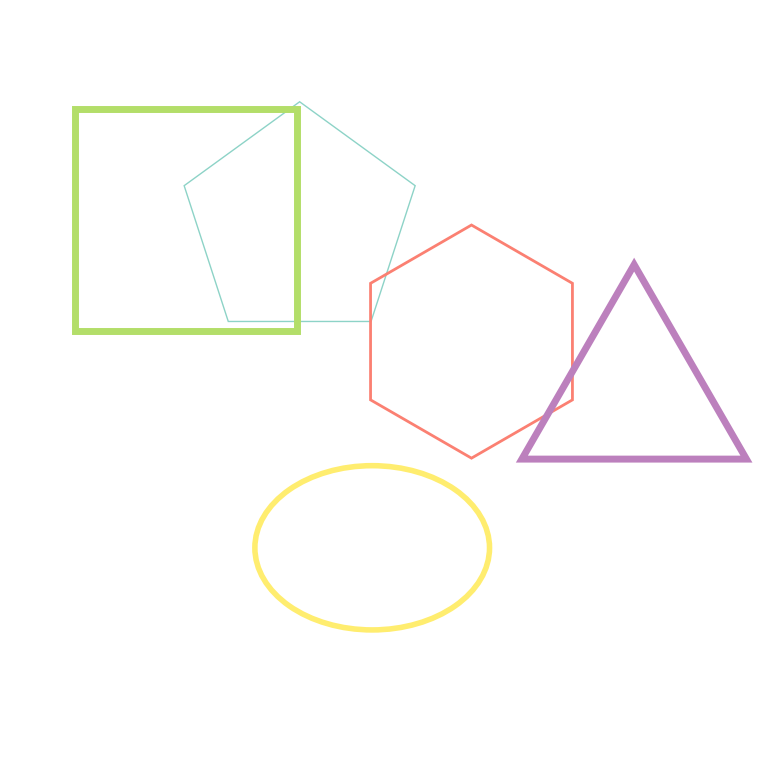[{"shape": "pentagon", "thickness": 0.5, "radius": 0.79, "center": [0.389, 0.71]}, {"shape": "hexagon", "thickness": 1, "radius": 0.76, "center": [0.612, 0.556]}, {"shape": "square", "thickness": 2.5, "radius": 0.72, "center": [0.242, 0.714]}, {"shape": "triangle", "thickness": 2.5, "radius": 0.84, "center": [0.824, 0.488]}, {"shape": "oval", "thickness": 2, "radius": 0.76, "center": [0.483, 0.289]}]